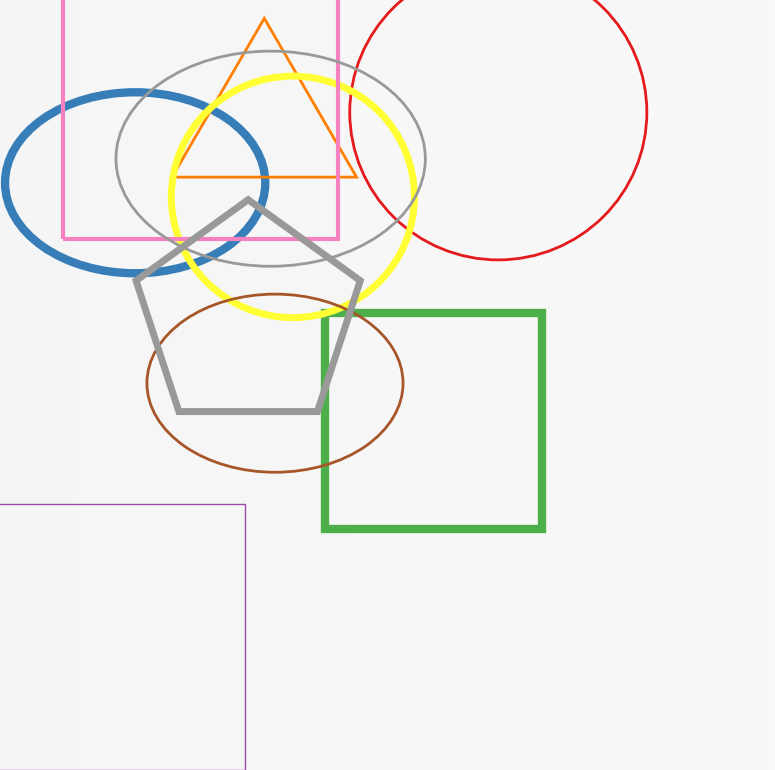[{"shape": "circle", "thickness": 1, "radius": 0.96, "center": [0.643, 0.854]}, {"shape": "oval", "thickness": 3, "radius": 0.84, "center": [0.174, 0.763]}, {"shape": "square", "thickness": 3, "radius": 0.7, "center": [0.559, 0.454]}, {"shape": "square", "thickness": 0.5, "radius": 0.86, "center": [0.143, 0.173]}, {"shape": "triangle", "thickness": 1, "radius": 0.69, "center": [0.341, 0.839]}, {"shape": "circle", "thickness": 2.5, "radius": 0.78, "center": [0.378, 0.744]}, {"shape": "oval", "thickness": 1, "radius": 0.83, "center": [0.355, 0.502]}, {"shape": "square", "thickness": 1.5, "radius": 0.89, "center": [0.258, 0.867]}, {"shape": "pentagon", "thickness": 2.5, "radius": 0.76, "center": [0.32, 0.589]}, {"shape": "oval", "thickness": 1, "radius": 1.0, "center": [0.349, 0.794]}]